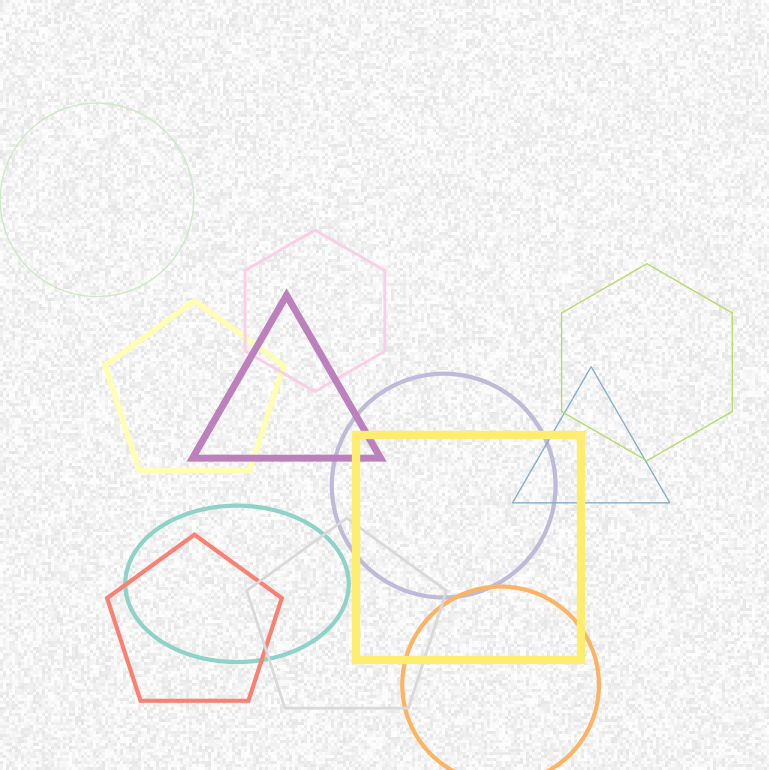[{"shape": "oval", "thickness": 1.5, "radius": 0.73, "center": [0.308, 0.242]}, {"shape": "pentagon", "thickness": 2, "radius": 0.61, "center": [0.253, 0.488]}, {"shape": "circle", "thickness": 1.5, "radius": 0.73, "center": [0.576, 0.369]}, {"shape": "pentagon", "thickness": 1.5, "radius": 0.6, "center": [0.253, 0.186]}, {"shape": "triangle", "thickness": 0.5, "radius": 0.59, "center": [0.768, 0.406]}, {"shape": "circle", "thickness": 1.5, "radius": 0.64, "center": [0.65, 0.111]}, {"shape": "hexagon", "thickness": 0.5, "radius": 0.64, "center": [0.84, 0.53]}, {"shape": "hexagon", "thickness": 1, "radius": 0.52, "center": [0.409, 0.596]}, {"shape": "pentagon", "thickness": 1, "radius": 0.68, "center": [0.45, 0.191]}, {"shape": "triangle", "thickness": 2.5, "radius": 0.71, "center": [0.372, 0.476]}, {"shape": "circle", "thickness": 0.5, "radius": 0.63, "center": [0.126, 0.74]}, {"shape": "square", "thickness": 3, "radius": 0.73, "center": [0.608, 0.289]}]